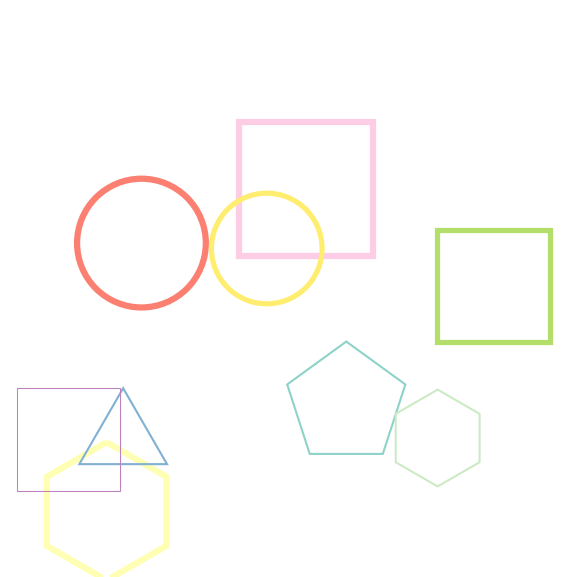[{"shape": "pentagon", "thickness": 1, "radius": 0.54, "center": [0.6, 0.3]}, {"shape": "hexagon", "thickness": 3, "radius": 0.6, "center": [0.185, 0.114]}, {"shape": "circle", "thickness": 3, "radius": 0.56, "center": [0.245, 0.578]}, {"shape": "triangle", "thickness": 1, "radius": 0.44, "center": [0.213, 0.239]}, {"shape": "square", "thickness": 2.5, "radius": 0.49, "center": [0.854, 0.504]}, {"shape": "square", "thickness": 3, "radius": 0.58, "center": [0.529, 0.672]}, {"shape": "square", "thickness": 0.5, "radius": 0.45, "center": [0.119, 0.238]}, {"shape": "hexagon", "thickness": 1, "radius": 0.42, "center": [0.758, 0.241]}, {"shape": "circle", "thickness": 2.5, "radius": 0.48, "center": [0.462, 0.569]}]